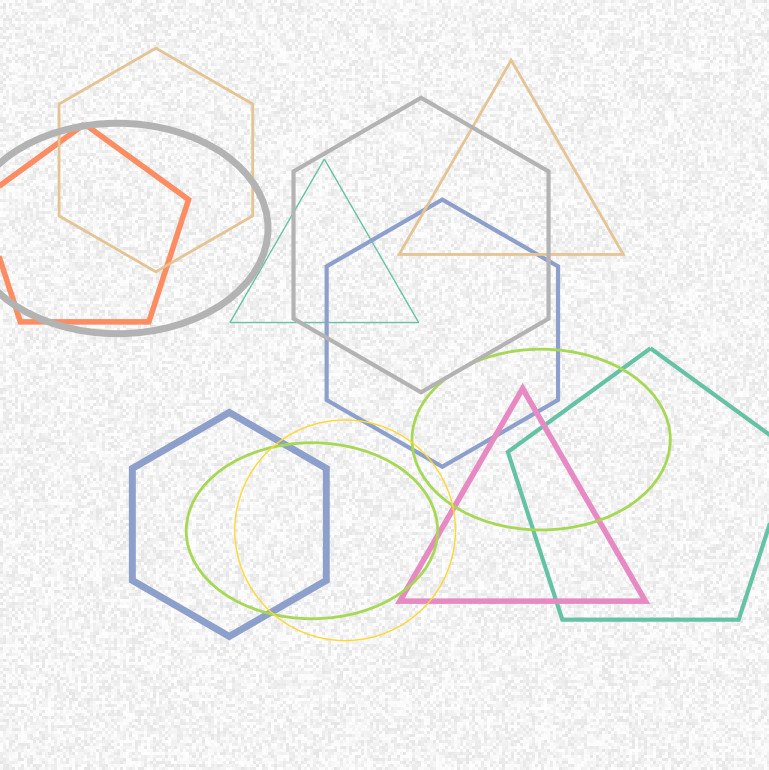[{"shape": "pentagon", "thickness": 1.5, "radius": 0.97, "center": [0.845, 0.353]}, {"shape": "triangle", "thickness": 0.5, "radius": 0.71, "center": [0.421, 0.652]}, {"shape": "pentagon", "thickness": 2, "radius": 0.71, "center": [0.11, 0.697]}, {"shape": "hexagon", "thickness": 2.5, "radius": 0.73, "center": [0.298, 0.319]}, {"shape": "hexagon", "thickness": 1.5, "radius": 0.87, "center": [0.574, 0.567]}, {"shape": "triangle", "thickness": 2, "radius": 0.92, "center": [0.679, 0.311]}, {"shape": "oval", "thickness": 1, "radius": 0.84, "center": [0.703, 0.429]}, {"shape": "oval", "thickness": 1, "radius": 0.82, "center": [0.405, 0.311]}, {"shape": "circle", "thickness": 0.5, "radius": 0.72, "center": [0.448, 0.311]}, {"shape": "hexagon", "thickness": 1, "radius": 0.73, "center": [0.202, 0.792]}, {"shape": "triangle", "thickness": 1, "radius": 0.84, "center": [0.664, 0.754]}, {"shape": "oval", "thickness": 2.5, "radius": 0.98, "center": [0.153, 0.703]}, {"shape": "hexagon", "thickness": 1.5, "radius": 0.96, "center": [0.547, 0.682]}]